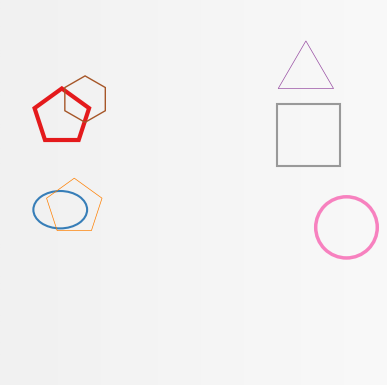[{"shape": "pentagon", "thickness": 3, "radius": 0.37, "center": [0.16, 0.696]}, {"shape": "oval", "thickness": 1.5, "radius": 0.35, "center": [0.155, 0.455]}, {"shape": "triangle", "thickness": 0.5, "radius": 0.41, "center": [0.789, 0.811]}, {"shape": "pentagon", "thickness": 0.5, "radius": 0.38, "center": [0.192, 0.462]}, {"shape": "hexagon", "thickness": 1, "radius": 0.3, "center": [0.22, 0.743]}, {"shape": "circle", "thickness": 2.5, "radius": 0.4, "center": [0.894, 0.409]}, {"shape": "square", "thickness": 1.5, "radius": 0.4, "center": [0.796, 0.648]}]